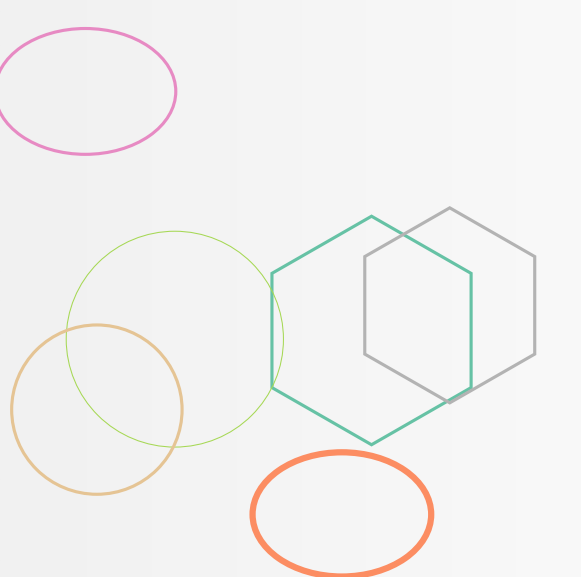[{"shape": "hexagon", "thickness": 1.5, "radius": 0.99, "center": [0.639, 0.427]}, {"shape": "oval", "thickness": 3, "radius": 0.77, "center": [0.588, 0.108]}, {"shape": "oval", "thickness": 1.5, "radius": 0.78, "center": [0.147, 0.841]}, {"shape": "circle", "thickness": 0.5, "radius": 0.93, "center": [0.301, 0.412]}, {"shape": "circle", "thickness": 1.5, "radius": 0.73, "center": [0.167, 0.29]}, {"shape": "hexagon", "thickness": 1.5, "radius": 0.84, "center": [0.774, 0.47]}]